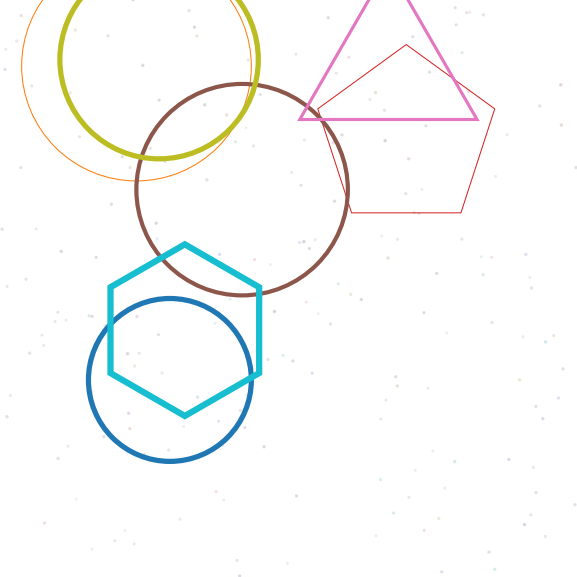[{"shape": "circle", "thickness": 2.5, "radius": 0.71, "center": [0.294, 0.341]}, {"shape": "circle", "thickness": 0.5, "radius": 0.99, "center": [0.236, 0.885]}, {"shape": "pentagon", "thickness": 0.5, "radius": 0.81, "center": [0.703, 0.761]}, {"shape": "circle", "thickness": 2, "radius": 0.92, "center": [0.419, 0.671]}, {"shape": "triangle", "thickness": 1.5, "radius": 0.89, "center": [0.673, 0.881]}, {"shape": "circle", "thickness": 2.5, "radius": 0.86, "center": [0.275, 0.896]}, {"shape": "hexagon", "thickness": 3, "radius": 0.74, "center": [0.32, 0.427]}]